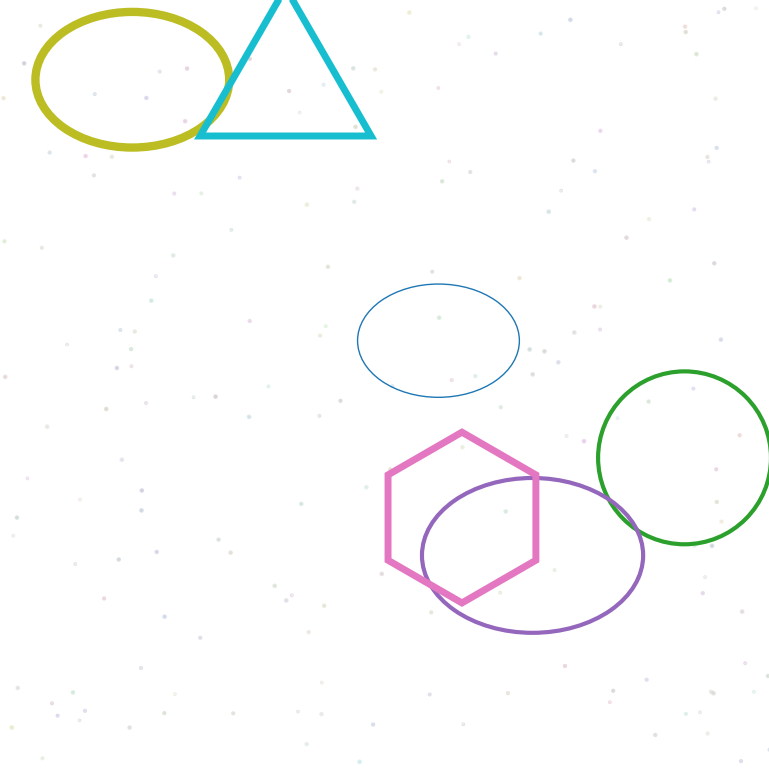[{"shape": "oval", "thickness": 0.5, "radius": 0.53, "center": [0.569, 0.558]}, {"shape": "circle", "thickness": 1.5, "radius": 0.56, "center": [0.889, 0.405]}, {"shape": "oval", "thickness": 1.5, "radius": 0.72, "center": [0.692, 0.279]}, {"shape": "hexagon", "thickness": 2.5, "radius": 0.55, "center": [0.6, 0.328]}, {"shape": "oval", "thickness": 3, "radius": 0.63, "center": [0.172, 0.896]}, {"shape": "triangle", "thickness": 2.5, "radius": 0.64, "center": [0.371, 0.888]}]